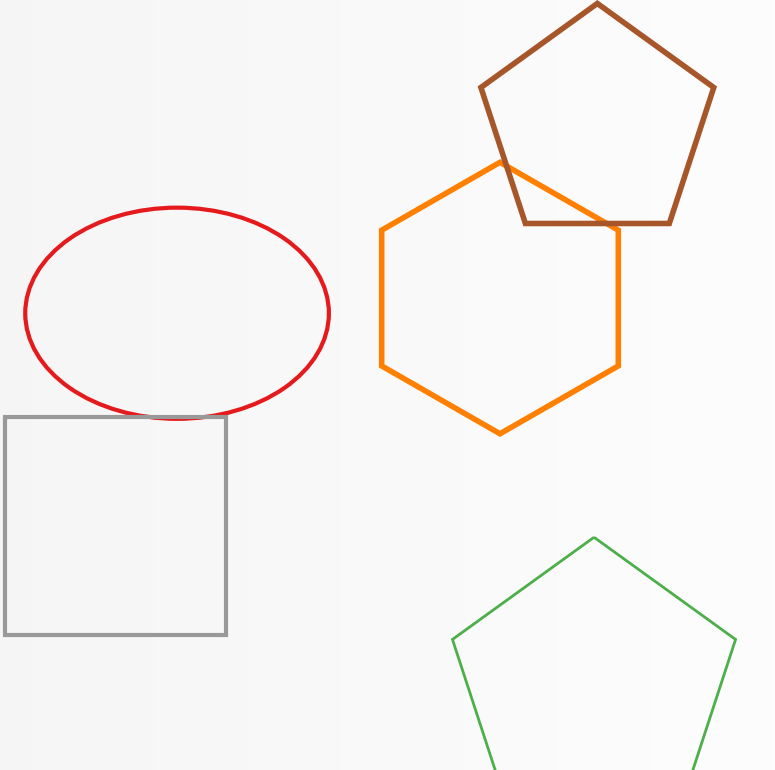[{"shape": "oval", "thickness": 1.5, "radius": 0.98, "center": [0.228, 0.593]}, {"shape": "pentagon", "thickness": 1, "radius": 0.96, "center": [0.766, 0.11]}, {"shape": "hexagon", "thickness": 2, "radius": 0.88, "center": [0.645, 0.613]}, {"shape": "pentagon", "thickness": 2, "radius": 0.79, "center": [0.771, 0.838]}, {"shape": "square", "thickness": 1.5, "radius": 0.71, "center": [0.149, 0.317]}]